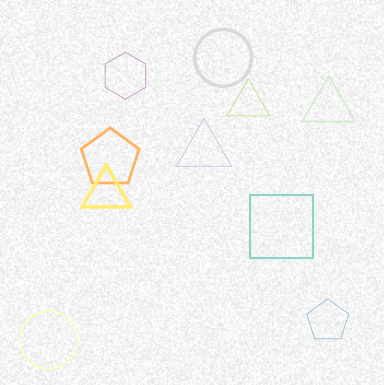[{"shape": "square", "thickness": 1.5, "radius": 0.41, "center": [0.731, 0.412]}, {"shape": "circle", "thickness": 1, "radius": 0.38, "center": [0.126, 0.117]}, {"shape": "triangle", "thickness": 0.5, "radius": 0.41, "center": [0.53, 0.61]}, {"shape": "pentagon", "thickness": 0.5, "radius": 0.29, "center": [0.851, 0.166]}, {"shape": "pentagon", "thickness": 2, "radius": 0.39, "center": [0.286, 0.589]}, {"shape": "triangle", "thickness": 0.5, "radius": 0.32, "center": [0.645, 0.731]}, {"shape": "circle", "thickness": 2.5, "radius": 0.37, "center": [0.58, 0.85]}, {"shape": "hexagon", "thickness": 0.5, "radius": 0.3, "center": [0.326, 0.803]}, {"shape": "triangle", "thickness": 1, "radius": 0.4, "center": [0.854, 0.724]}, {"shape": "triangle", "thickness": 2.5, "radius": 0.36, "center": [0.276, 0.499]}]